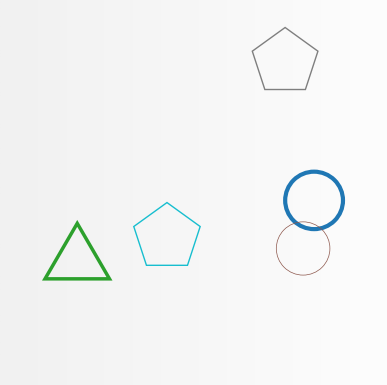[{"shape": "circle", "thickness": 3, "radius": 0.37, "center": [0.811, 0.479]}, {"shape": "triangle", "thickness": 2.5, "radius": 0.48, "center": [0.199, 0.324]}, {"shape": "circle", "thickness": 0.5, "radius": 0.35, "center": [0.782, 0.355]}, {"shape": "pentagon", "thickness": 1, "radius": 0.45, "center": [0.736, 0.84]}, {"shape": "pentagon", "thickness": 1, "radius": 0.45, "center": [0.431, 0.384]}]